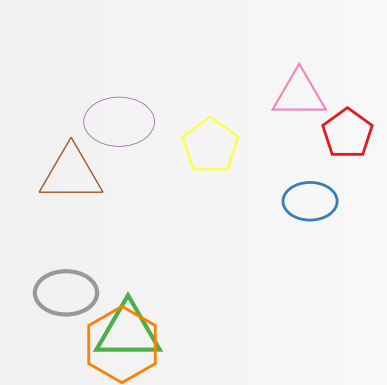[{"shape": "pentagon", "thickness": 2, "radius": 0.34, "center": [0.897, 0.653]}, {"shape": "oval", "thickness": 2, "radius": 0.35, "center": [0.8, 0.477]}, {"shape": "triangle", "thickness": 3, "radius": 0.47, "center": [0.33, 0.139]}, {"shape": "oval", "thickness": 0.5, "radius": 0.46, "center": [0.307, 0.684]}, {"shape": "hexagon", "thickness": 2, "radius": 0.5, "center": [0.315, 0.105]}, {"shape": "pentagon", "thickness": 1.5, "radius": 0.38, "center": [0.543, 0.621]}, {"shape": "triangle", "thickness": 1, "radius": 0.48, "center": [0.183, 0.548]}, {"shape": "triangle", "thickness": 1.5, "radius": 0.4, "center": [0.772, 0.755]}, {"shape": "oval", "thickness": 3, "radius": 0.4, "center": [0.17, 0.239]}]